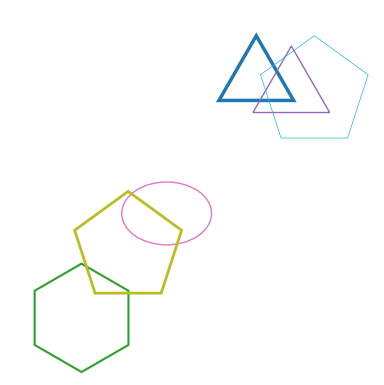[{"shape": "triangle", "thickness": 2.5, "radius": 0.56, "center": [0.666, 0.795]}, {"shape": "hexagon", "thickness": 1.5, "radius": 0.7, "center": [0.212, 0.174]}, {"shape": "triangle", "thickness": 1, "radius": 0.58, "center": [0.757, 0.765]}, {"shape": "oval", "thickness": 1, "radius": 0.58, "center": [0.433, 0.446]}, {"shape": "pentagon", "thickness": 2, "radius": 0.73, "center": [0.333, 0.357]}, {"shape": "pentagon", "thickness": 0.5, "radius": 0.74, "center": [0.816, 0.76]}]